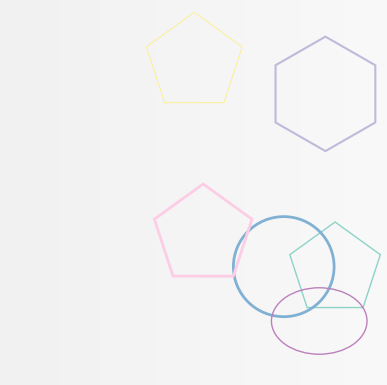[{"shape": "pentagon", "thickness": 1, "radius": 0.61, "center": [0.865, 0.301]}, {"shape": "hexagon", "thickness": 1.5, "radius": 0.74, "center": [0.84, 0.756]}, {"shape": "circle", "thickness": 2, "radius": 0.65, "center": [0.732, 0.307]}, {"shape": "pentagon", "thickness": 2, "radius": 0.66, "center": [0.524, 0.39]}, {"shape": "oval", "thickness": 1, "radius": 0.62, "center": [0.824, 0.166]}, {"shape": "pentagon", "thickness": 0.5, "radius": 0.65, "center": [0.501, 0.838]}]